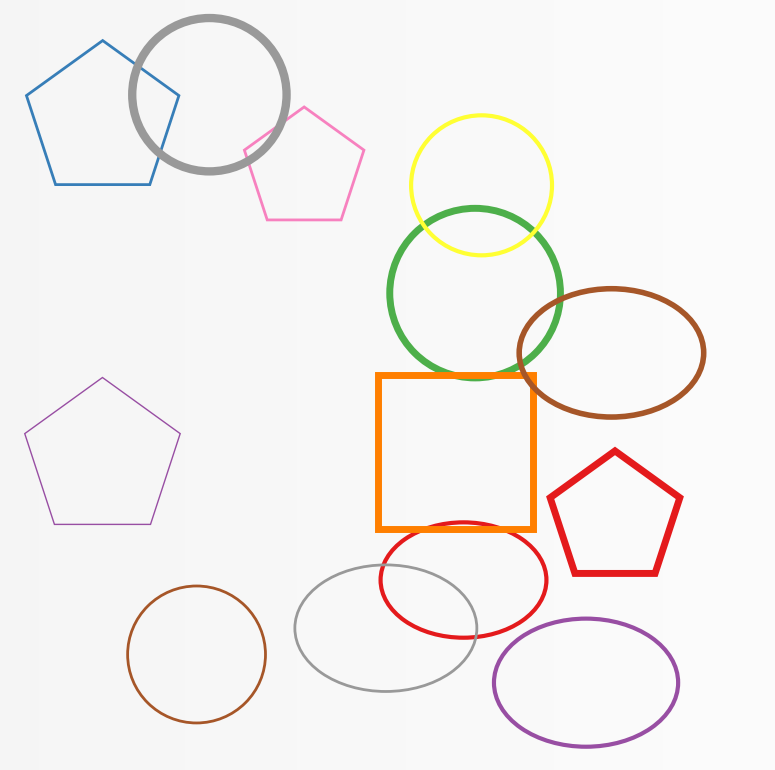[{"shape": "pentagon", "thickness": 2.5, "radius": 0.44, "center": [0.794, 0.326]}, {"shape": "oval", "thickness": 1.5, "radius": 0.54, "center": [0.598, 0.247]}, {"shape": "pentagon", "thickness": 1, "radius": 0.52, "center": [0.132, 0.844]}, {"shape": "circle", "thickness": 2.5, "radius": 0.55, "center": [0.613, 0.619]}, {"shape": "oval", "thickness": 1.5, "radius": 0.59, "center": [0.756, 0.113]}, {"shape": "pentagon", "thickness": 0.5, "radius": 0.53, "center": [0.132, 0.404]}, {"shape": "square", "thickness": 2.5, "radius": 0.5, "center": [0.588, 0.413]}, {"shape": "circle", "thickness": 1.5, "radius": 0.45, "center": [0.621, 0.759]}, {"shape": "circle", "thickness": 1, "radius": 0.44, "center": [0.254, 0.15]}, {"shape": "oval", "thickness": 2, "radius": 0.6, "center": [0.789, 0.542]}, {"shape": "pentagon", "thickness": 1, "radius": 0.41, "center": [0.392, 0.78]}, {"shape": "circle", "thickness": 3, "radius": 0.5, "center": [0.27, 0.877]}, {"shape": "oval", "thickness": 1, "radius": 0.59, "center": [0.498, 0.184]}]